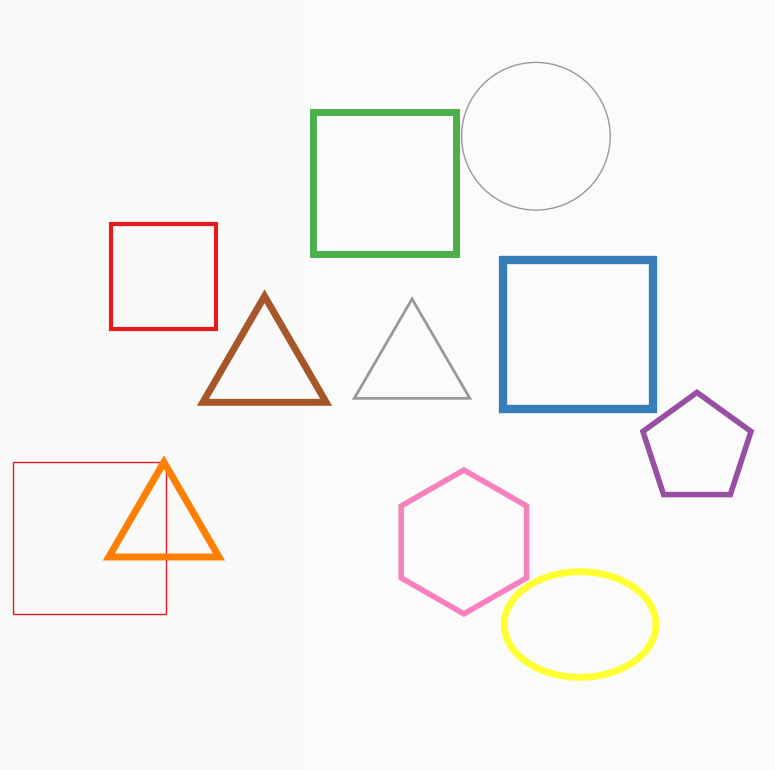[{"shape": "square", "thickness": 0.5, "radius": 0.49, "center": [0.115, 0.301]}, {"shape": "square", "thickness": 1.5, "radius": 0.34, "center": [0.211, 0.64]}, {"shape": "square", "thickness": 3, "radius": 0.48, "center": [0.746, 0.566]}, {"shape": "square", "thickness": 2.5, "radius": 0.46, "center": [0.496, 0.762]}, {"shape": "pentagon", "thickness": 2, "radius": 0.37, "center": [0.899, 0.417]}, {"shape": "triangle", "thickness": 2.5, "radius": 0.41, "center": [0.212, 0.318]}, {"shape": "oval", "thickness": 2.5, "radius": 0.49, "center": [0.748, 0.189]}, {"shape": "triangle", "thickness": 2.5, "radius": 0.46, "center": [0.341, 0.523]}, {"shape": "hexagon", "thickness": 2, "radius": 0.47, "center": [0.599, 0.296]}, {"shape": "circle", "thickness": 0.5, "radius": 0.48, "center": [0.691, 0.823]}, {"shape": "triangle", "thickness": 1, "radius": 0.43, "center": [0.532, 0.526]}]